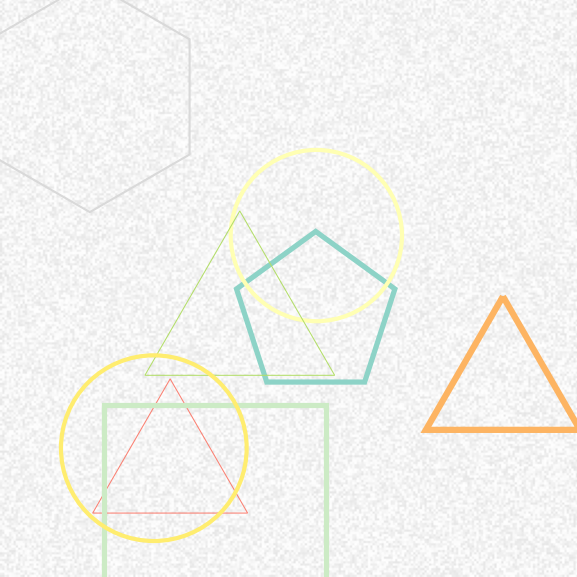[{"shape": "pentagon", "thickness": 2.5, "radius": 0.72, "center": [0.547, 0.454]}, {"shape": "circle", "thickness": 2, "radius": 0.74, "center": [0.548, 0.591]}, {"shape": "triangle", "thickness": 0.5, "radius": 0.77, "center": [0.295, 0.188]}, {"shape": "triangle", "thickness": 3, "radius": 0.77, "center": [0.871, 0.332]}, {"shape": "triangle", "thickness": 0.5, "radius": 0.95, "center": [0.415, 0.444]}, {"shape": "hexagon", "thickness": 1, "radius": 1.0, "center": [0.156, 0.831]}, {"shape": "square", "thickness": 2.5, "radius": 0.96, "center": [0.372, 0.105]}, {"shape": "circle", "thickness": 2, "radius": 0.8, "center": [0.266, 0.223]}]